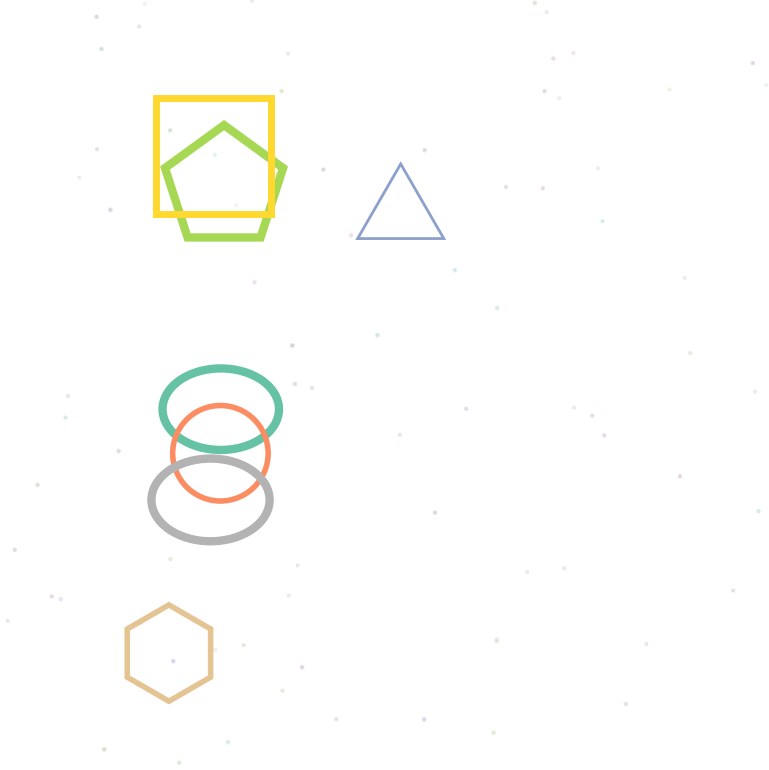[{"shape": "oval", "thickness": 3, "radius": 0.38, "center": [0.287, 0.469]}, {"shape": "circle", "thickness": 2, "radius": 0.31, "center": [0.286, 0.411]}, {"shape": "triangle", "thickness": 1, "radius": 0.32, "center": [0.52, 0.722]}, {"shape": "pentagon", "thickness": 3, "radius": 0.4, "center": [0.291, 0.757]}, {"shape": "square", "thickness": 2.5, "radius": 0.37, "center": [0.277, 0.797]}, {"shape": "hexagon", "thickness": 2, "radius": 0.31, "center": [0.219, 0.152]}, {"shape": "oval", "thickness": 3, "radius": 0.38, "center": [0.273, 0.351]}]